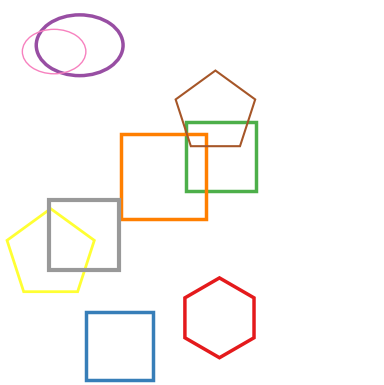[{"shape": "hexagon", "thickness": 2.5, "radius": 0.52, "center": [0.57, 0.175]}, {"shape": "square", "thickness": 2.5, "radius": 0.44, "center": [0.311, 0.102]}, {"shape": "square", "thickness": 2.5, "radius": 0.45, "center": [0.574, 0.593]}, {"shape": "oval", "thickness": 2.5, "radius": 0.56, "center": [0.207, 0.882]}, {"shape": "square", "thickness": 2.5, "radius": 0.55, "center": [0.425, 0.541]}, {"shape": "pentagon", "thickness": 2, "radius": 0.6, "center": [0.132, 0.339]}, {"shape": "pentagon", "thickness": 1.5, "radius": 0.54, "center": [0.56, 0.708]}, {"shape": "oval", "thickness": 1, "radius": 0.41, "center": [0.141, 0.866]}, {"shape": "square", "thickness": 3, "radius": 0.45, "center": [0.218, 0.389]}]